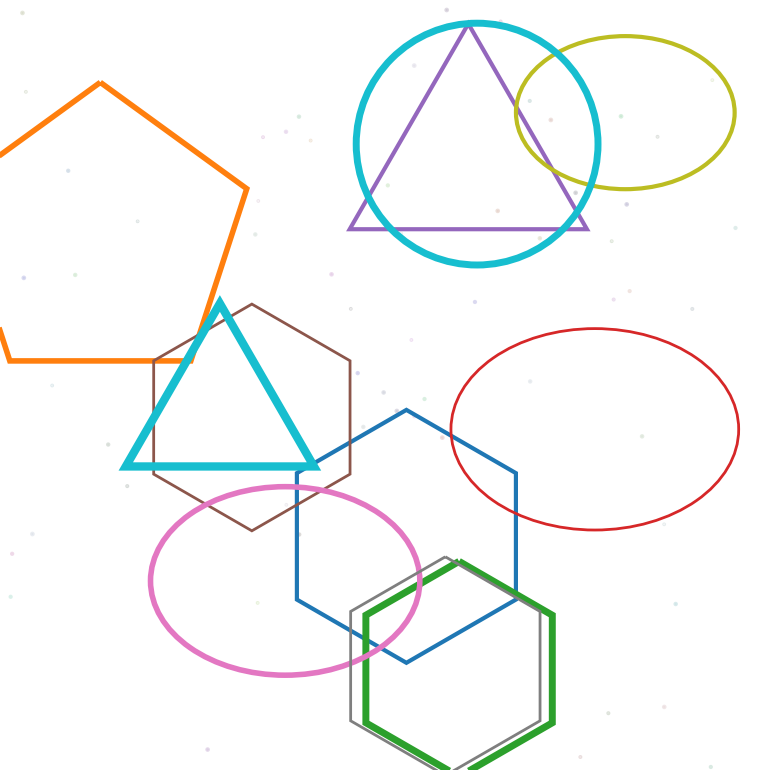[{"shape": "hexagon", "thickness": 1.5, "radius": 0.82, "center": [0.528, 0.303]}, {"shape": "pentagon", "thickness": 2, "radius": 1.0, "center": [0.13, 0.693]}, {"shape": "hexagon", "thickness": 2.5, "radius": 0.7, "center": [0.596, 0.131]}, {"shape": "oval", "thickness": 1, "radius": 0.93, "center": [0.772, 0.442]}, {"shape": "triangle", "thickness": 1.5, "radius": 0.89, "center": [0.608, 0.791]}, {"shape": "hexagon", "thickness": 1, "radius": 0.74, "center": [0.327, 0.458]}, {"shape": "oval", "thickness": 2, "radius": 0.87, "center": [0.37, 0.246]}, {"shape": "hexagon", "thickness": 1, "radius": 0.71, "center": [0.578, 0.135]}, {"shape": "oval", "thickness": 1.5, "radius": 0.71, "center": [0.812, 0.854]}, {"shape": "circle", "thickness": 2.5, "radius": 0.79, "center": [0.62, 0.813]}, {"shape": "triangle", "thickness": 3, "radius": 0.71, "center": [0.286, 0.465]}]